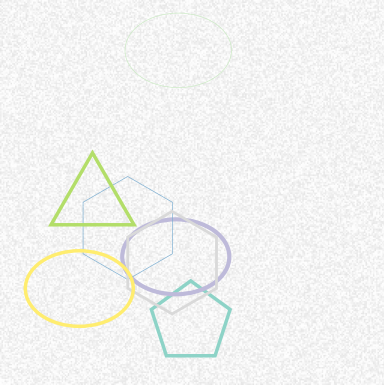[{"shape": "pentagon", "thickness": 2.5, "radius": 0.54, "center": [0.495, 0.163]}, {"shape": "oval", "thickness": 3, "radius": 0.7, "center": [0.457, 0.333]}, {"shape": "hexagon", "thickness": 0.5, "radius": 0.67, "center": [0.332, 0.408]}, {"shape": "triangle", "thickness": 2.5, "radius": 0.62, "center": [0.24, 0.478]}, {"shape": "hexagon", "thickness": 2, "radius": 0.67, "center": [0.447, 0.318]}, {"shape": "oval", "thickness": 0.5, "radius": 0.69, "center": [0.463, 0.869]}, {"shape": "oval", "thickness": 2.5, "radius": 0.7, "center": [0.206, 0.251]}]